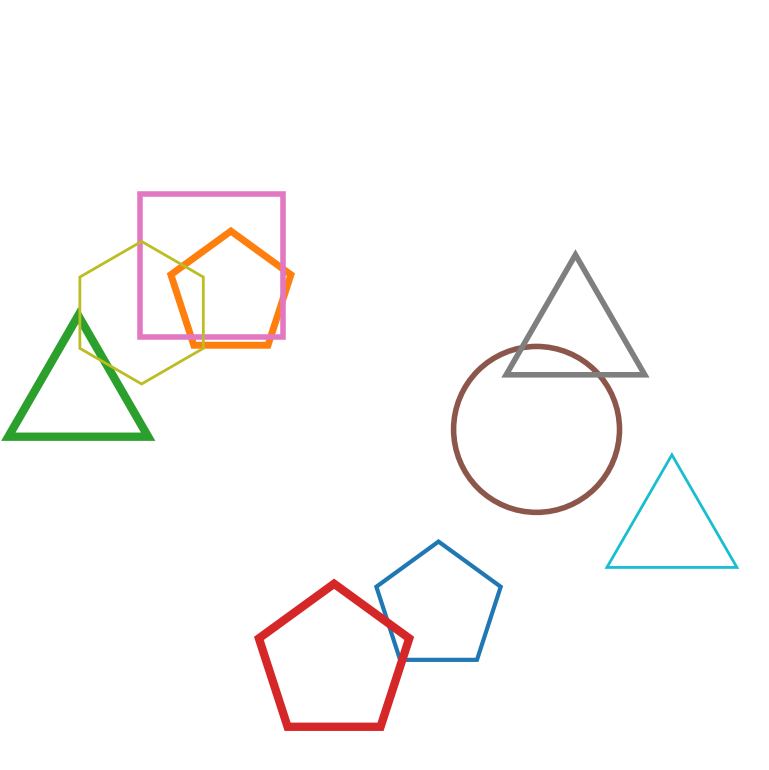[{"shape": "pentagon", "thickness": 1.5, "radius": 0.42, "center": [0.57, 0.212]}, {"shape": "pentagon", "thickness": 2.5, "radius": 0.41, "center": [0.3, 0.618]}, {"shape": "triangle", "thickness": 3, "radius": 0.52, "center": [0.102, 0.485]}, {"shape": "pentagon", "thickness": 3, "radius": 0.51, "center": [0.434, 0.139]}, {"shape": "circle", "thickness": 2, "radius": 0.54, "center": [0.697, 0.442]}, {"shape": "square", "thickness": 2, "radius": 0.46, "center": [0.274, 0.655]}, {"shape": "triangle", "thickness": 2, "radius": 0.52, "center": [0.747, 0.565]}, {"shape": "hexagon", "thickness": 1, "radius": 0.46, "center": [0.184, 0.594]}, {"shape": "triangle", "thickness": 1, "radius": 0.49, "center": [0.873, 0.312]}]